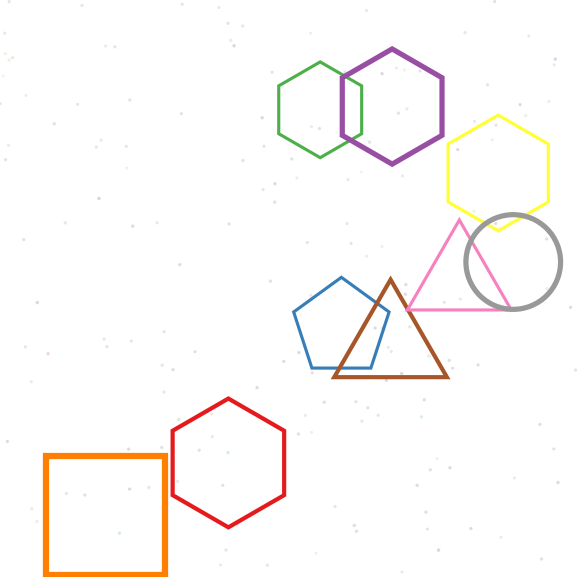[{"shape": "hexagon", "thickness": 2, "radius": 0.56, "center": [0.395, 0.197]}, {"shape": "pentagon", "thickness": 1.5, "radius": 0.43, "center": [0.591, 0.432]}, {"shape": "hexagon", "thickness": 1.5, "radius": 0.41, "center": [0.554, 0.809]}, {"shape": "hexagon", "thickness": 2.5, "radius": 0.5, "center": [0.679, 0.815]}, {"shape": "square", "thickness": 3, "radius": 0.52, "center": [0.184, 0.107]}, {"shape": "hexagon", "thickness": 1.5, "radius": 0.5, "center": [0.863, 0.7]}, {"shape": "triangle", "thickness": 2, "radius": 0.56, "center": [0.676, 0.402]}, {"shape": "triangle", "thickness": 1.5, "radius": 0.52, "center": [0.795, 0.514]}, {"shape": "circle", "thickness": 2.5, "radius": 0.41, "center": [0.889, 0.545]}]